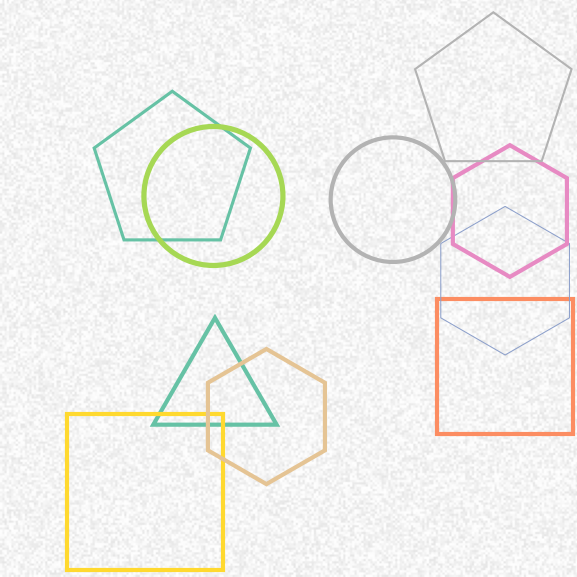[{"shape": "triangle", "thickness": 2, "radius": 0.62, "center": [0.372, 0.325]}, {"shape": "pentagon", "thickness": 1.5, "radius": 0.71, "center": [0.298, 0.699]}, {"shape": "square", "thickness": 2, "radius": 0.59, "center": [0.875, 0.364]}, {"shape": "hexagon", "thickness": 0.5, "radius": 0.64, "center": [0.875, 0.513]}, {"shape": "hexagon", "thickness": 2, "radius": 0.57, "center": [0.883, 0.634]}, {"shape": "circle", "thickness": 2.5, "radius": 0.6, "center": [0.37, 0.66]}, {"shape": "square", "thickness": 2, "radius": 0.68, "center": [0.252, 0.147]}, {"shape": "hexagon", "thickness": 2, "radius": 0.58, "center": [0.461, 0.278]}, {"shape": "circle", "thickness": 2, "radius": 0.54, "center": [0.68, 0.653]}, {"shape": "pentagon", "thickness": 1, "radius": 0.71, "center": [0.854, 0.835]}]